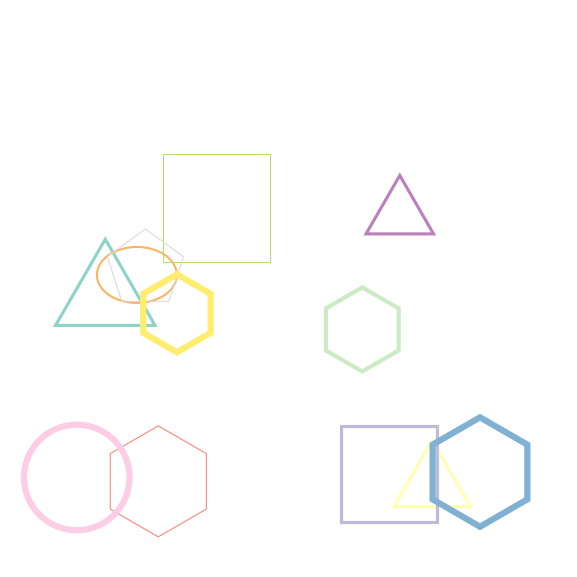[{"shape": "triangle", "thickness": 1.5, "radius": 0.5, "center": [0.182, 0.485]}, {"shape": "triangle", "thickness": 1.5, "radius": 0.38, "center": [0.748, 0.16]}, {"shape": "square", "thickness": 1.5, "radius": 0.42, "center": [0.673, 0.178]}, {"shape": "hexagon", "thickness": 0.5, "radius": 0.48, "center": [0.274, 0.166]}, {"shape": "hexagon", "thickness": 3, "radius": 0.47, "center": [0.831, 0.182]}, {"shape": "oval", "thickness": 1, "radius": 0.35, "center": [0.237, 0.523]}, {"shape": "square", "thickness": 0.5, "radius": 0.47, "center": [0.375, 0.639]}, {"shape": "circle", "thickness": 3, "radius": 0.46, "center": [0.133, 0.172]}, {"shape": "pentagon", "thickness": 0.5, "radius": 0.35, "center": [0.252, 0.533]}, {"shape": "triangle", "thickness": 1.5, "radius": 0.34, "center": [0.692, 0.628]}, {"shape": "hexagon", "thickness": 2, "radius": 0.36, "center": [0.627, 0.429]}, {"shape": "hexagon", "thickness": 3, "radius": 0.34, "center": [0.306, 0.457]}]